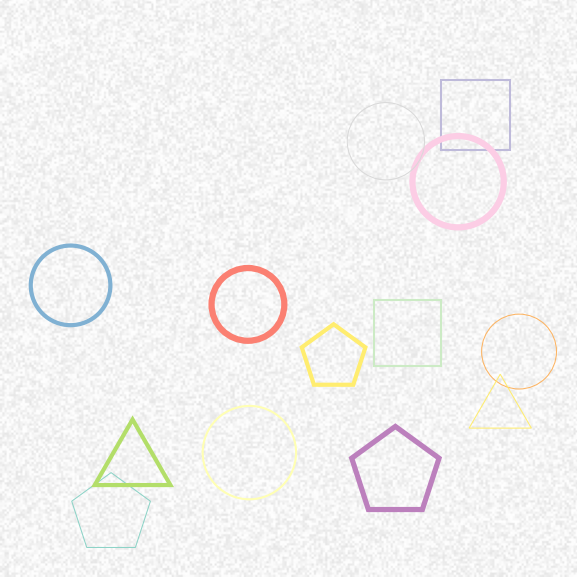[{"shape": "pentagon", "thickness": 0.5, "radius": 0.36, "center": [0.192, 0.109]}, {"shape": "circle", "thickness": 1, "radius": 0.4, "center": [0.432, 0.215]}, {"shape": "square", "thickness": 1, "radius": 0.3, "center": [0.823, 0.8]}, {"shape": "circle", "thickness": 3, "radius": 0.31, "center": [0.429, 0.472]}, {"shape": "circle", "thickness": 2, "radius": 0.34, "center": [0.122, 0.505]}, {"shape": "circle", "thickness": 0.5, "radius": 0.32, "center": [0.899, 0.39]}, {"shape": "triangle", "thickness": 2, "radius": 0.38, "center": [0.23, 0.197]}, {"shape": "circle", "thickness": 3, "radius": 0.4, "center": [0.793, 0.685]}, {"shape": "circle", "thickness": 0.5, "radius": 0.33, "center": [0.668, 0.755]}, {"shape": "pentagon", "thickness": 2.5, "radius": 0.4, "center": [0.685, 0.181]}, {"shape": "square", "thickness": 1, "radius": 0.29, "center": [0.706, 0.423]}, {"shape": "triangle", "thickness": 0.5, "radius": 0.31, "center": [0.866, 0.289]}, {"shape": "pentagon", "thickness": 2, "radius": 0.29, "center": [0.578, 0.38]}]